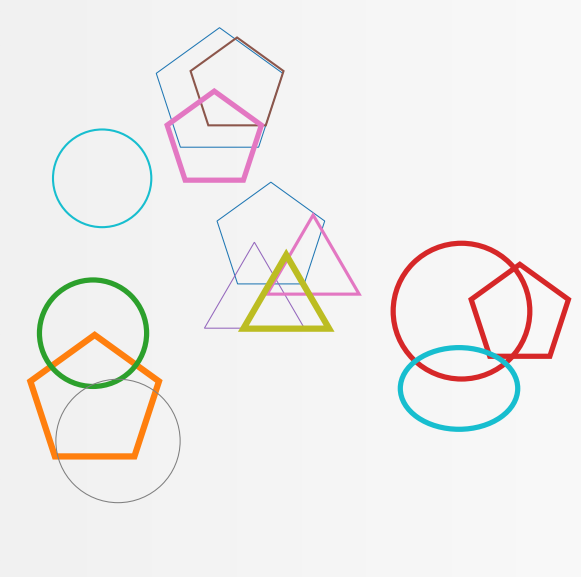[{"shape": "pentagon", "thickness": 0.5, "radius": 0.49, "center": [0.466, 0.586]}, {"shape": "pentagon", "thickness": 0.5, "radius": 0.57, "center": [0.378, 0.837]}, {"shape": "pentagon", "thickness": 3, "radius": 0.58, "center": [0.163, 0.303]}, {"shape": "circle", "thickness": 2.5, "radius": 0.46, "center": [0.16, 0.422]}, {"shape": "circle", "thickness": 2.5, "radius": 0.59, "center": [0.794, 0.46]}, {"shape": "pentagon", "thickness": 2.5, "radius": 0.44, "center": [0.894, 0.453]}, {"shape": "triangle", "thickness": 0.5, "radius": 0.5, "center": [0.438, 0.48]}, {"shape": "pentagon", "thickness": 1, "radius": 0.42, "center": [0.408, 0.85]}, {"shape": "pentagon", "thickness": 2.5, "radius": 0.43, "center": [0.369, 0.756]}, {"shape": "triangle", "thickness": 1.5, "radius": 0.46, "center": [0.539, 0.535]}, {"shape": "circle", "thickness": 0.5, "radius": 0.53, "center": [0.203, 0.236]}, {"shape": "triangle", "thickness": 3, "radius": 0.43, "center": [0.492, 0.473]}, {"shape": "oval", "thickness": 2.5, "radius": 0.51, "center": [0.79, 0.326]}, {"shape": "circle", "thickness": 1, "radius": 0.42, "center": [0.176, 0.69]}]